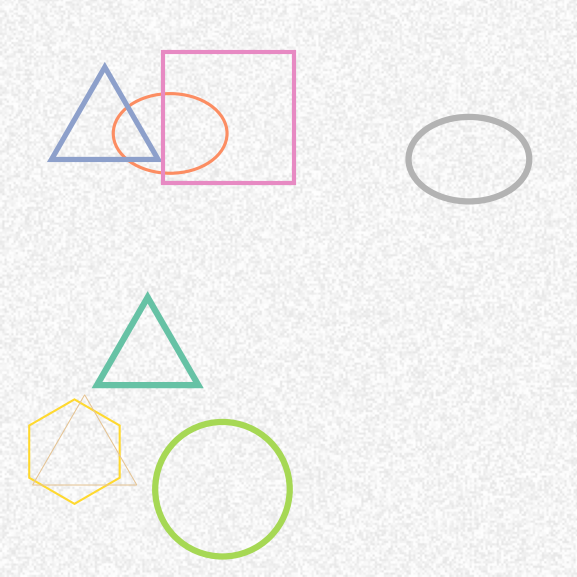[{"shape": "triangle", "thickness": 3, "radius": 0.51, "center": [0.256, 0.383]}, {"shape": "oval", "thickness": 1.5, "radius": 0.49, "center": [0.295, 0.768]}, {"shape": "triangle", "thickness": 2.5, "radius": 0.53, "center": [0.181, 0.776]}, {"shape": "square", "thickness": 2, "radius": 0.57, "center": [0.395, 0.796]}, {"shape": "circle", "thickness": 3, "radius": 0.58, "center": [0.385, 0.152]}, {"shape": "hexagon", "thickness": 1, "radius": 0.45, "center": [0.129, 0.217]}, {"shape": "triangle", "thickness": 0.5, "radius": 0.52, "center": [0.147, 0.211]}, {"shape": "oval", "thickness": 3, "radius": 0.52, "center": [0.812, 0.724]}]